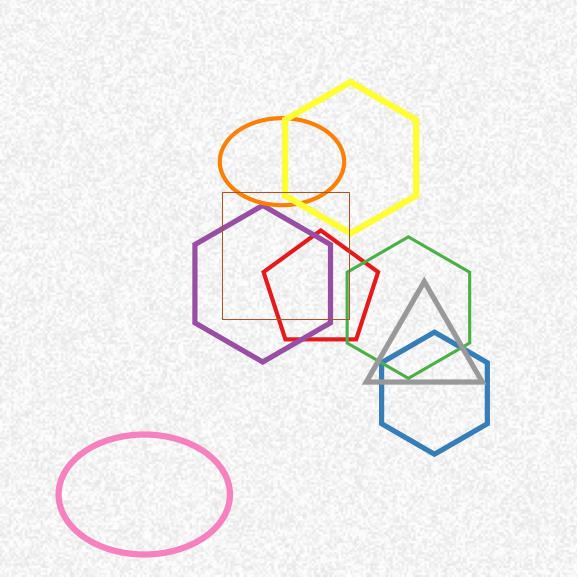[{"shape": "pentagon", "thickness": 2, "radius": 0.52, "center": [0.556, 0.496]}, {"shape": "hexagon", "thickness": 2.5, "radius": 0.53, "center": [0.752, 0.318]}, {"shape": "hexagon", "thickness": 1.5, "radius": 0.61, "center": [0.707, 0.466]}, {"shape": "hexagon", "thickness": 2.5, "radius": 0.68, "center": [0.455, 0.508]}, {"shape": "oval", "thickness": 2, "radius": 0.54, "center": [0.488, 0.719]}, {"shape": "hexagon", "thickness": 3, "radius": 0.66, "center": [0.607, 0.726]}, {"shape": "square", "thickness": 0.5, "radius": 0.55, "center": [0.495, 0.556]}, {"shape": "oval", "thickness": 3, "radius": 0.74, "center": [0.25, 0.143]}, {"shape": "triangle", "thickness": 2.5, "radius": 0.58, "center": [0.735, 0.396]}]